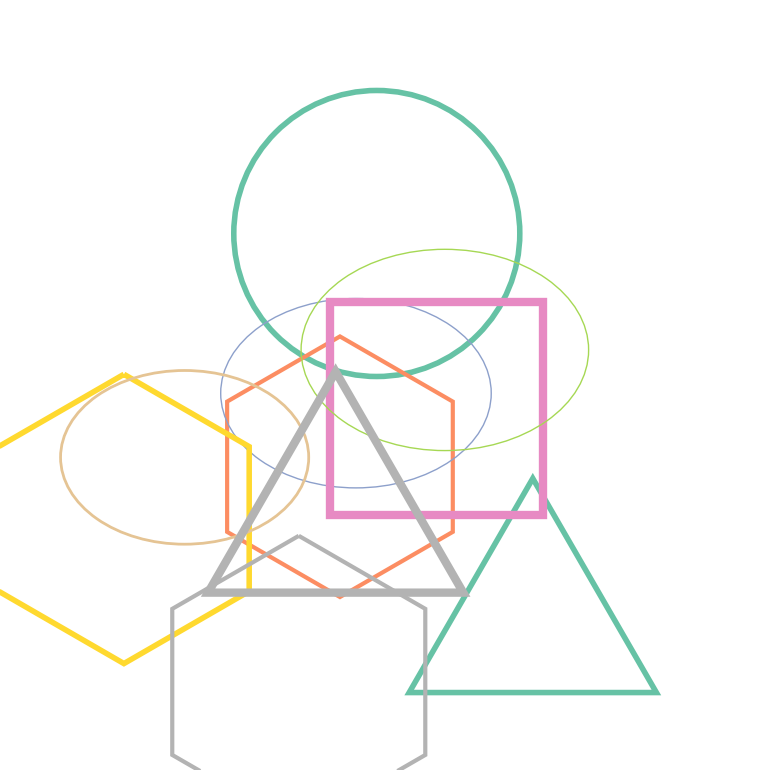[{"shape": "triangle", "thickness": 2, "radius": 0.93, "center": [0.692, 0.193]}, {"shape": "circle", "thickness": 2, "radius": 0.93, "center": [0.489, 0.697]}, {"shape": "hexagon", "thickness": 1.5, "radius": 0.85, "center": [0.442, 0.394]}, {"shape": "oval", "thickness": 0.5, "radius": 0.88, "center": [0.462, 0.489]}, {"shape": "square", "thickness": 3, "radius": 0.69, "center": [0.567, 0.469]}, {"shape": "oval", "thickness": 0.5, "radius": 0.93, "center": [0.578, 0.546]}, {"shape": "hexagon", "thickness": 2, "radius": 0.94, "center": [0.161, 0.326]}, {"shape": "oval", "thickness": 1, "radius": 0.81, "center": [0.24, 0.406]}, {"shape": "hexagon", "thickness": 1.5, "radius": 0.95, "center": [0.388, 0.114]}, {"shape": "triangle", "thickness": 3, "radius": 0.96, "center": [0.436, 0.326]}]